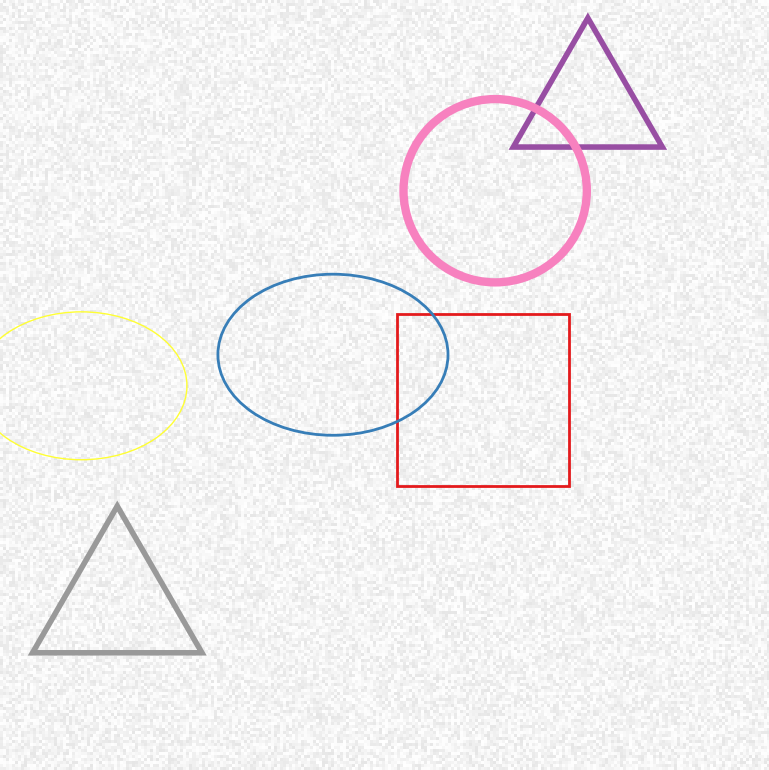[{"shape": "square", "thickness": 1, "radius": 0.56, "center": [0.628, 0.481]}, {"shape": "oval", "thickness": 1, "radius": 0.75, "center": [0.432, 0.539]}, {"shape": "triangle", "thickness": 2, "radius": 0.56, "center": [0.763, 0.865]}, {"shape": "oval", "thickness": 0.5, "radius": 0.69, "center": [0.106, 0.499]}, {"shape": "circle", "thickness": 3, "radius": 0.6, "center": [0.643, 0.752]}, {"shape": "triangle", "thickness": 2, "radius": 0.63, "center": [0.152, 0.216]}]